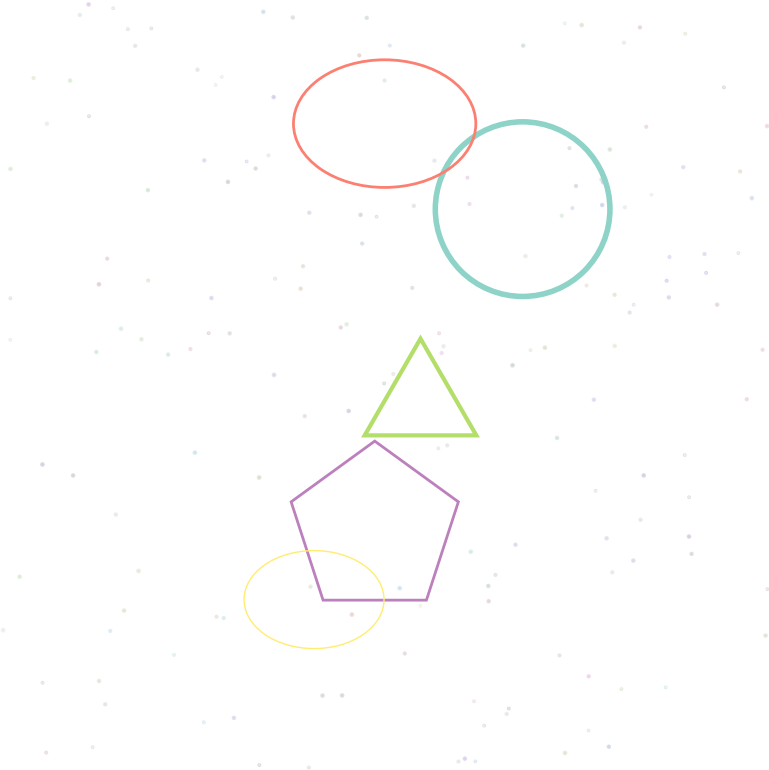[{"shape": "circle", "thickness": 2, "radius": 0.57, "center": [0.679, 0.728]}, {"shape": "oval", "thickness": 1, "radius": 0.59, "center": [0.5, 0.839]}, {"shape": "triangle", "thickness": 1.5, "radius": 0.42, "center": [0.546, 0.476]}, {"shape": "pentagon", "thickness": 1, "radius": 0.57, "center": [0.487, 0.313]}, {"shape": "oval", "thickness": 0.5, "radius": 0.45, "center": [0.408, 0.221]}]